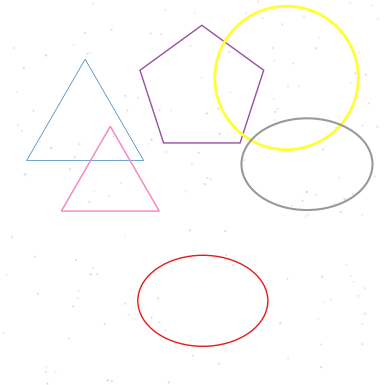[{"shape": "oval", "thickness": 1, "radius": 0.84, "center": [0.527, 0.219]}, {"shape": "triangle", "thickness": 0.5, "radius": 0.88, "center": [0.221, 0.671]}, {"shape": "pentagon", "thickness": 1, "radius": 0.84, "center": [0.524, 0.765]}, {"shape": "circle", "thickness": 2, "radius": 0.93, "center": [0.744, 0.798]}, {"shape": "triangle", "thickness": 1, "radius": 0.73, "center": [0.286, 0.525]}, {"shape": "oval", "thickness": 1.5, "radius": 0.85, "center": [0.797, 0.574]}]